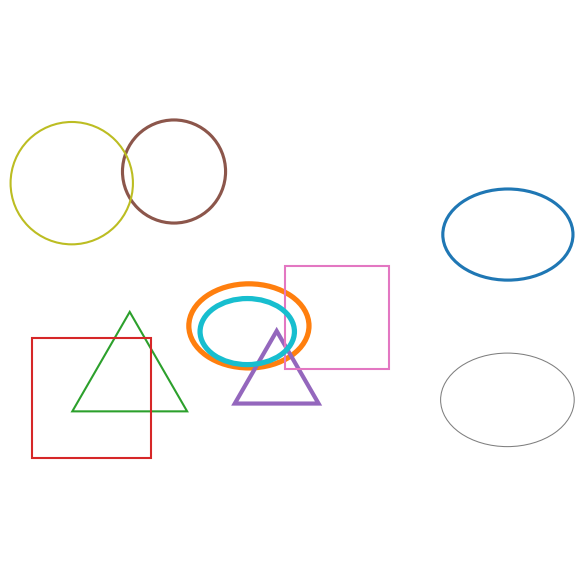[{"shape": "oval", "thickness": 1.5, "radius": 0.56, "center": [0.879, 0.593]}, {"shape": "oval", "thickness": 2.5, "radius": 0.52, "center": [0.431, 0.435]}, {"shape": "triangle", "thickness": 1, "radius": 0.57, "center": [0.225, 0.344]}, {"shape": "square", "thickness": 1, "radius": 0.52, "center": [0.159, 0.31]}, {"shape": "triangle", "thickness": 2, "radius": 0.42, "center": [0.479, 0.342]}, {"shape": "circle", "thickness": 1.5, "radius": 0.45, "center": [0.301, 0.702]}, {"shape": "square", "thickness": 1, "radius": 0.45, "center": [0.583, 0.449]}, {"shape": "oval", "thickness": 0.5, "radius": 0.58, "center": [0.879, 0.307]}, {"shape": "circle", "thickness": 1, "radius": 0.53, "center": [0.124, 0.682]}, {"shape": "oval", "thickness": 2.5, "radius": 0.41, "center": [0.428, 0.425]}]